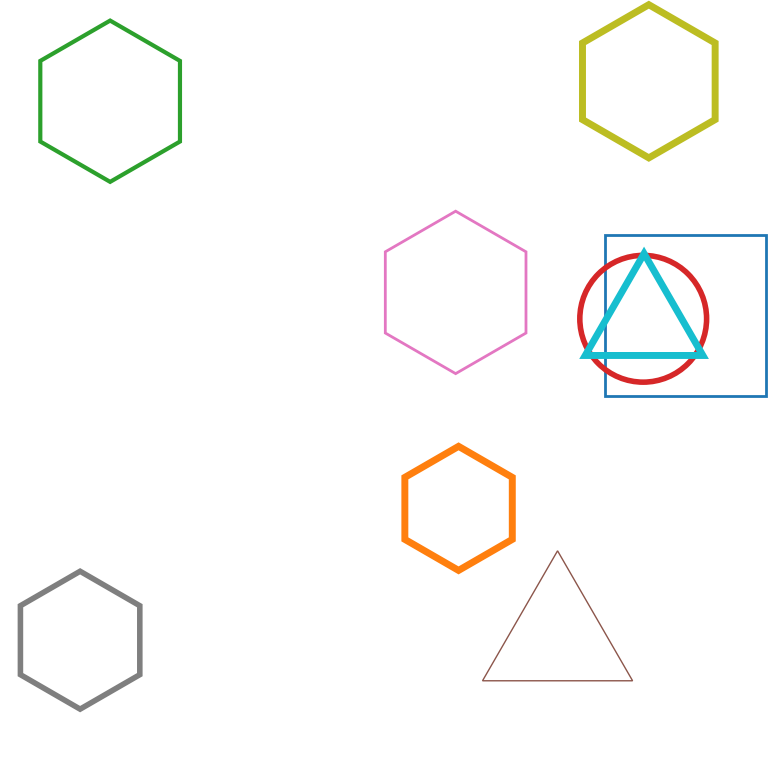[{"shape": "square", "thickness": 1, "radius": 0.52, "center": [0.891, 0.591]}, {"shape": "hexagon", "thickness": 2.5, "radius": 0.4, "center": [0.596, 0.34]}, {"shape": "hexagon", "thickness": 1.5, "radius": 0.52, "center": [0.143, 0.869]}, {"shape": "circle", "thickness": 2, "radius": 0.41, "center": [0.835, 0.586]}, {"shape": "triangle", "thickness": 0.5, "radius": 0.56, "center": [0.724, 0.172]}, {"shape": "hexagon", "thickness": 1, "radius": 0.53, "center": [0.592, 0.62]}, {"shape": "hexagon", "thickness": 2, "radius": 0.45, "center": [0.104, 0.169]}, {"shape": "hexagon", "thickness": 2.5, "radius": 0.5, "center": [0.843, 0.894]}, {"shape": "triangle", "thickness": 2.5, "radius": 0.44, "center": [0.836, 0.582]}]